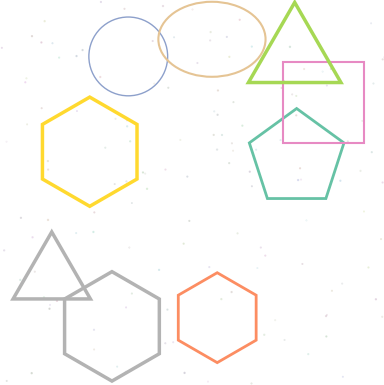[{"shape": "pentagon", "thickness": 2, "radius": 0.65, "center": [0.77, 0.589]}, {"shape": "hexagon", "thickness": 2, "radius": 0.58, "center": [0.564, 0.175]}, {"shape": "circle", "thickness": 1, "radius": 0.51, "center": [0.333, 0.853]}, {"shape": "square", "thickness": 1.5, "radius": 0.53, "center": [0.841, 0.733]}, {"shape": "triangle", "thickness": 2.5, "radius": 0.69, "center": [0.765, 0.855]}, {"shape": "hexagon", "thickness": 2.5, "radius": 0.71, "center": [0.233, 0.606]}, {"shape": "oval", "thickness": 1.5, "radius": 0.7, "center": [0.551, 0.898]}, {"shape": "triangle", "thickness": 2.5, "radius": 0.58, "center": [0.134, 0.282]}, {"shape": "hexagon", "thickness": 2.5, "radius": 0.71, "center": [0.291, 0.152]}]